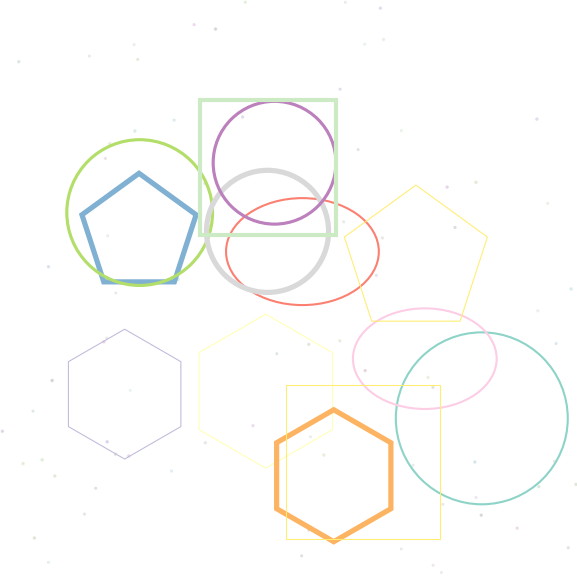[{"shape": "circle", "thickness": 1, "radius": 0.74, "center": [0.834, 0.275]}, {"shape": "hexagon", "thickness": 0.5, "radius": 0.67, "center": [0.46, 0.322]}, {"shape": "hexagon", "thickness": 0.5, "radius": 0.56, "center": [0.216, 0.317]}, {"shape": "oval", "thickness": 1, "radius": 0.66, "center": [0.524, 0.563]}, {"shape": "pentagon", "thickness": 2.5, "radius": 0.52, "center": [0.241, 0.595]}, {"shape": "hexagon", "thickness": 2.5, "radius": 0.57, "center": [0.578, 0.175]}, {"shape": "circle", "thickness": 1.5, "radius": 0.63, "center": [0.242, 0.631]}, {"shape": "oval", "thickness": 1, "radius": 0.62, "center": [0.736, 0.378]}, {"shape": "circle", "thickness": 2.5, "radius": 0.53, "center": [0.463, 0.598]}, {"shape": "circle", "thickness": 1.5, "radius": 0.53, "center": [0.475, 0.717]}, {"shape": "square", "thickness": 2, "radius": 0.59, "center": [0.464, 0.709]}, {"shape": "square", "thickness": 0.5, "radius": 0.67, "center": [0.629, 0.2]}, {"shape": "pentagon", "thickness": 0.5, "radius": 0.65, "center": [0.72, 0.548]}]